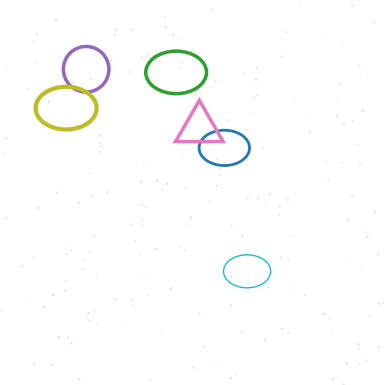[{"shape": "oval", "thickness": 2, "radius": 0.33, "center": [0.583, 0.616]}, {"shape": "oval", "thickness": 2.5, "radius": 0.39, "center": [0.457, 0.812]}, {"shape": "circle", "thickness": 2.5, "radius": 0.3, "center": [0.224, 0.82]}, {"shape": "triangle", "thickness": 2.5, "radius": 0.36, "center": [0.518, 0.668]}, {"shape": "oval", "thickness": 3, "radius": 0.4, "center": [0.172, 0.719]}, {"shape": "oval", "thickness": 1, "radius": 0.31, "center": [0.642, 0.295]}]